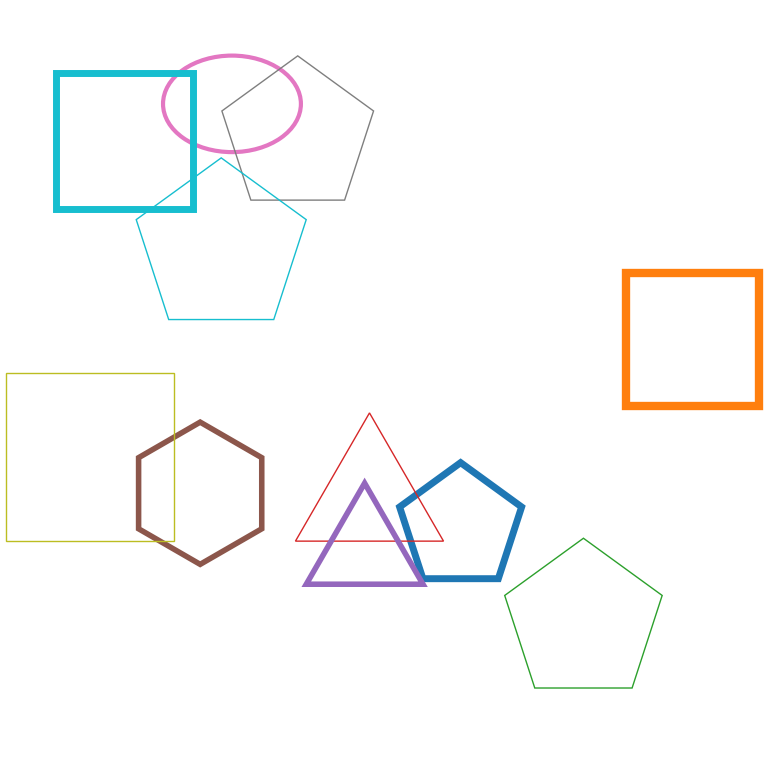[{"shape": "pentagon", "thickness": 2.5, "radius": 0.42, "center": [0.598, 0.316]}, {"shape": "square", "thickness": 3, "radius": 0.43, "center": [0.9, 0.559]}, {"shape": "pentagon", "thickness": 0.5, "radius": 0.54, "center": [0.758, 0.193]}, {"shape": "triangle", "thickness": 0.5, "radius": 0.56, "center": [0.48, 0.353]}, {"shape": "triangle", "thickness": 2, "radius": 0.44, "center": [0.474, 0.285]}, {"shape": "hexagon", "thickness": 2, "radius": 0.46, "center": [0.26, 0.359]}, {"shape": "oval", "thickness": 1.5, "radius": 0.45, "center": [0.301, 0.865]}, {"shape": "pentagon", "thickness": 0.5, "radius": 0.52, "center": [0.387, 0.824]}, {"shape": "square", "thickness": 0.5, "radius": 0.55, "center": [0.117, 0.407]}, {"shape": "square", "thickness": 2.5, "radius": 0.44, "center": [0.162, 0.817]}, {"shape": "pentagon", "thickness": 0.5, "radius": 0.58, "center": [0.287, 0.679]}]